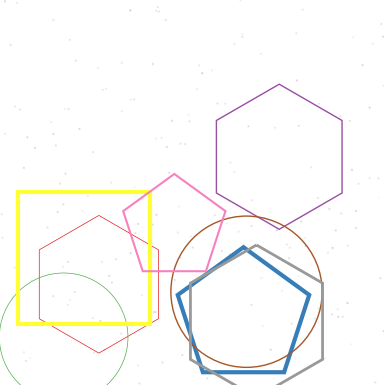[{"shape": "hexagon", "thickness": 0.5, "radius": 0.89, "center": [0.257, 0.262]}, {"shape": "pentagon", "thickness": 3, "radius": 0.9, "center": [0.632, 0.178]}, {"shape": "circle", "thickness": 0.5, "radius": 0.83, "center": [0.165, 0.124]}, {"shape": "hexagon", "thickness": 1, "radius": 0.94, "center": [0.725, 0.593]}, {"shape": "square", "thickness": 3, "radius": 0.86, "center": [0.219, 0.33]}, {"shape": "circle", "thickness": 1, "radius": 0.98, "center": [0.64, 0.242]}, {"shape": "pentagon", "thickness": 1.5, "radius": 0.7, "center": [0.453, 0.409]}, {"shape": "hexagon", "thickness": 2, "radius": 0.99, "center": [0.666, 0.166]}]